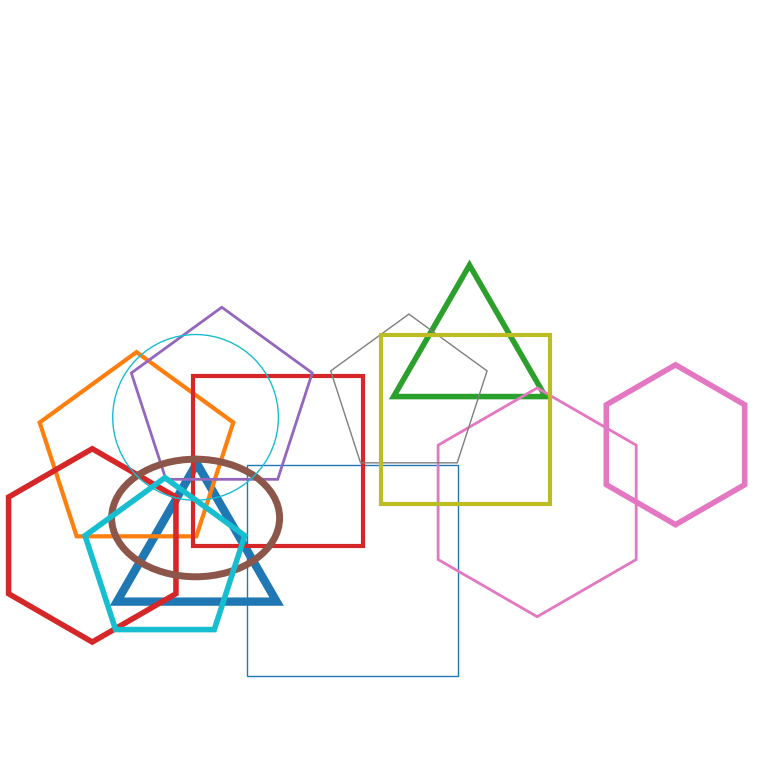[{"shape": "square", "thickness": 0.5, "radius": 0.68, "center": [0.458, 0.259]}, {"shape": "triangle", "thickness": 3, "radius": 0.6, "center": [0.256, 0.279]}, {"shape": "pentagon", "thickness": 1.5, "radius": 0.66, "center": [0.177, 0.41]}, {"shape": "triangle", "thickness": 2, "radius": 0.57, "center": [0.61, 0.542]}, {"shape": "square", "thickness": 1.5, "radius": 0.55, "center": [0.361, 0.401]}, {"shape": "hexagon", "thickness": 2, "radius": 0.63, "center": [0.12, 0.292]}, {"shape": "pentagon", "thickness": 1, "radius": 0.62, "center": [0.288, 0.477]}, {"shape": "oval", "thickness": 2.5, "radius": 0.55, "center": [0.254, 0.327]}, {"shape": "hexagon", "thickness": 1, "radius": 0.74, "center": [0.698, 0.348]}, {"shape": "hexagon", "thickness": 2, "radius": 0.52, "center": [0.877, 0.422]}, {"shape": "pentagon", "thickness": 0.5, "radius": 0.53, "center": [0.531, 0.485]}, {"shape": "square", "thickness": 1.5, "radius": 0.55, "center": [0.604, 0.455]}, {"shape": "circle", "thickness": 0.5, "radius": 0.54, "center": [0.254, 0.458]}, {"shape": "pentagon", "thickness": 2, "radius": 0.55, "center": [0.214, 0.271]}]